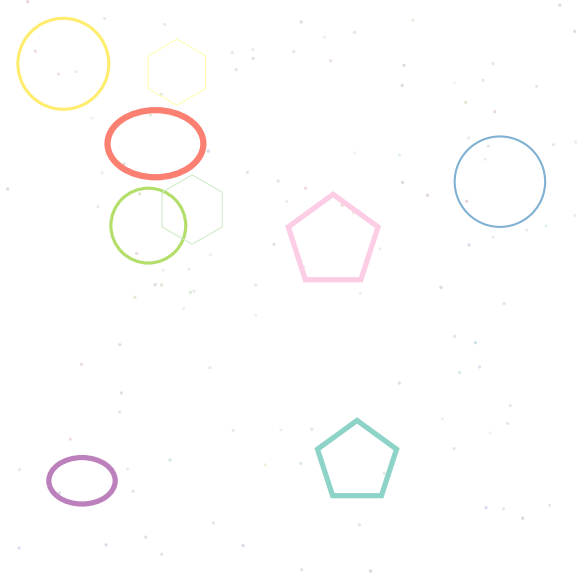[{"shape": "pentagon", "thickness": 2.5, "radius": 0.36, "center": [0.618, 0.199]}, {"shape": "hexagon", "thickness": 0.5, "radius": 0.29, "center": [0.306, 0.874]}, {"shape": "oval", "thickness": 3, "radius": 0.41, "center": [0.269, 0.75]}, {"shape": "circle", "thickness": 1, "radius": 0.39, "center": [0.866, 0.685]}, {"shape": "circle", "thickness": 1.5, "radius": 0.32, "center": [0.257, 0.608]}, {"shape": "pentagon", "thickness": 2.5, "radius": 0.41, "center": [0.577, 0.581]}, {"shape": "oval", "thickness": 2.5, "radius": 0.29, "center": [0.142, 0.167]}, {"shape": "hexagon", "thickness": 0.5, "radius": 0.3, "center": [0.333, 0.636]}, {"shape": "circle", "thickness": 1.5, "radius": 0.39, "center": [0.11, 0.889]}]